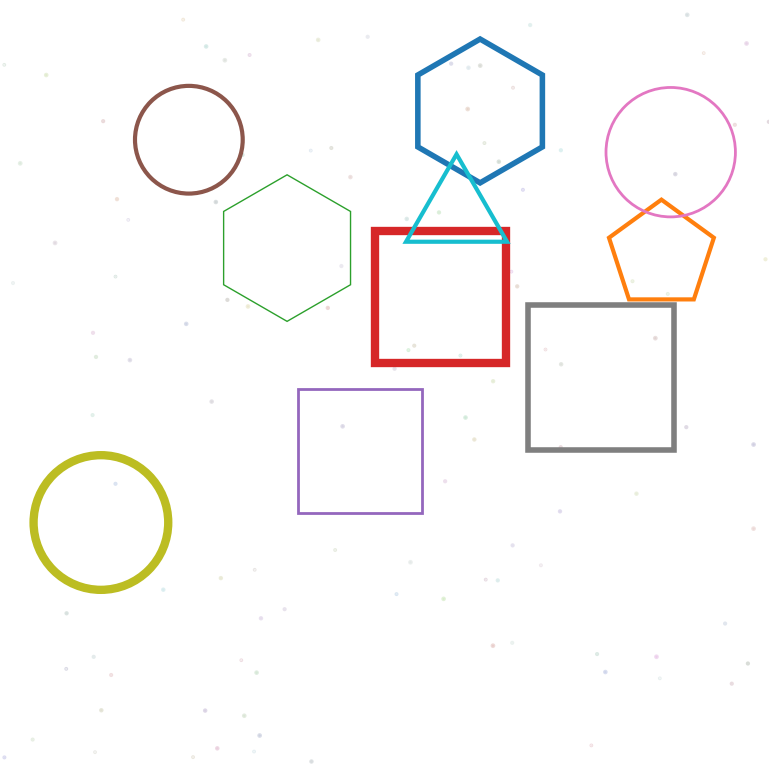[{"shape": "hexagon", "thickness": 2, "radius": 0.47, "center": [0.624, 0.856]}, {"shape": "pentagon", "thickness": 1.5, "radius": 0.36, "center": [0.859, 0.669]}, {"shape": "hexagon", "thickness": 0.5, "radius": 0.48, "center": [0.373, 0.678]}, {"shape": "square", "thickness": 3, "radius": 0.43, "center": [0.572, 0.614]}, {"shape": "square", "thickness": 1, "radius": 0.4, "center": [0.467, 0.414]}, {"shape": "circle", "thickness": 1.5, "radius": 0.35, "center": [0.245, 0.819]}, {"shape": "circle", "thickness": 1, "radius": 0.42, "center": [0.871, 0.802]}, {"shape": "square", "thickness": 2, "radius": 0.47, "center": [0.78, 0.509]}, {"shape": "circle", "thickness": 3, "radius": 0.44, "center": [0.131, 0.321]}, {"shape": "triangle", "thickness": 1.5, "radius": 0.38, "center": [0.593, 0.724]}]